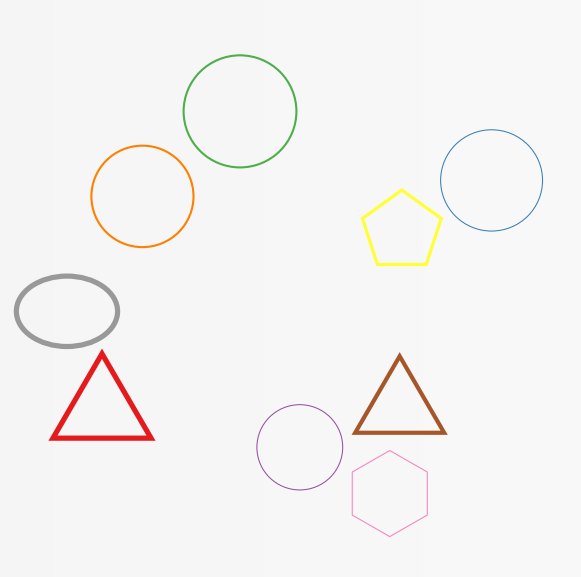[{"shape": "triangle", "thickness": 2.5, "radius": 0.49, "center": [0.175, 0.289]}, {"shape": "circle", "thickness": 0.5, "radius": 0.44, "center": [0.846, 0.687]}, {"shape": "circle", "thickness": 1, "radius": 0.49, "center": [0.413, 0.806]}, {"shape": "circle", "thickness": 0.5, "radius": 0.37, "center": [0.516, 0.225]}, {"shape": "circle", "thickness": 1, "radius": 0.44, "center": [0.245, 0.659]}, {"shape": "pentagon", "thickness": 1.5, "radius": 0.36, "center": [0.691, 0.599]}, {"shape": "triangle", "thickness": 2, "radius": 0.44, "center": [0.688, 0.294]}, {"shape": "hexagon", "thickness": 0.5, "radius": 0.37, "center": [0.671, 0.144]}, {"shape": "oval", "thickness": 2.5, "radius": 0.44, "center": [0.115, 0.46]}]